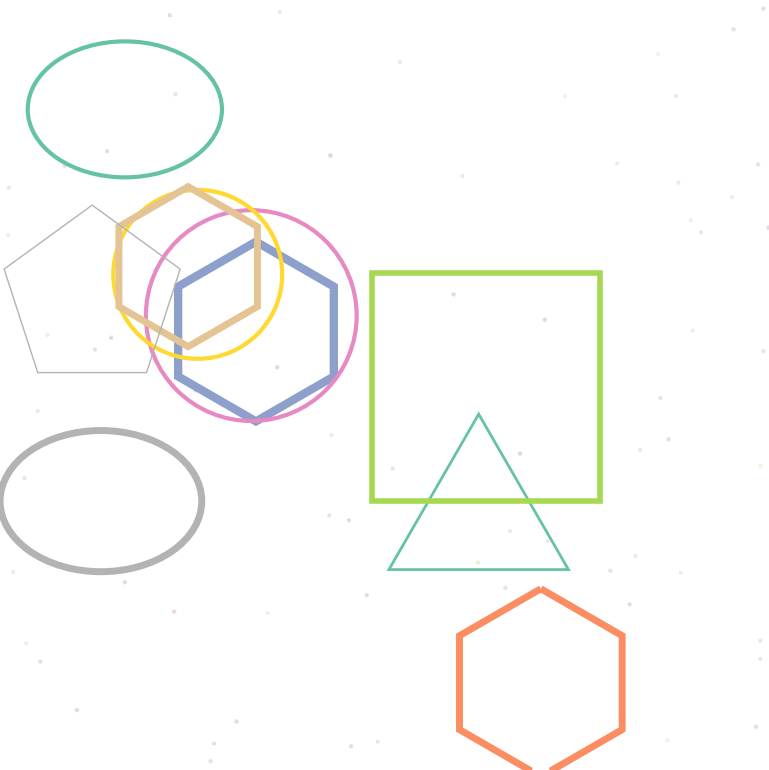[{"shape": "triangle", "thickness": 1, "radius": 0.67, "center": [0.622, 0.328]}, {"shape": "oval", "thickness": 1.5, "radius": 0.63, "center": [0.162, 0.858]}, {"shape": "hexagon", "thickness": 2.5, "radius": 0.61, "center": [0.702, 0.113]}, {"shape": "hexagon", "thickness": 3, "radius": 0.58, "center": [0.332, 0.569]}, {"shape": "circle", "thickness": 1.5, "radius": 0.68, "center": [0.326, 0.59]}, {"shape": "square", "thickness": 2, "radius": 0.74, "center": [0.631, 0.497]}, {"shape": "circle", "thickness": 1.5, "radius": 0.55, "center": [0.257, 0.644]}, {"shape": "hexagon", "thickness": 2.5, "radius": 0.52, "center": [0.244, 0.654]}, {"shape": "pentagon", "thickness": 0.5, "radius": 0.6, "center": [0.12, 0.613]}, {"shape": "oval", "thickness": 2.5, "radius": 0.65, "center": [0.131, 0.349]}]